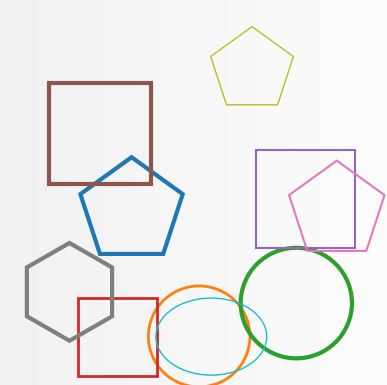[{"shape": "pentagon", "thickness": 3, "radius": 0.69, "center": [0.34, 0.453]}, {"shape": "circle", "thickness": 2, "radius": 0.66, "center": [0.514, 0.126]}, {"shape": "circle", "thickness": 3, "radius": 0.72, "center": [0.765, 0.213]}, {"shape": "square", "thickness": 2, "radius": 0.51, "center": [0.303, 0.124]}, {"shape": "square", "thickness": 1.5, "radius": 0.64, "center": [0.788, 0.484]}, {"shape": "square", "thickness": 3, "radius": 0.66, "center": [0.258, 0.653]}, {"shape": "pentagon", "thickness": 1.5, "radius": 0.65, "center": [0.869, 0.453]}, {"shape": "hexagon", "thickness": 3, "radius": 0.63, "center": [0.179, 0.242]}, {"shape": "pentagon", "thickness": 1, "radius": 0.56, "center": [0.65, 0.819]}, {"shape": "oval", "thickness": 1, "radius": 0.71, "center": [0.545, 0.126]}]